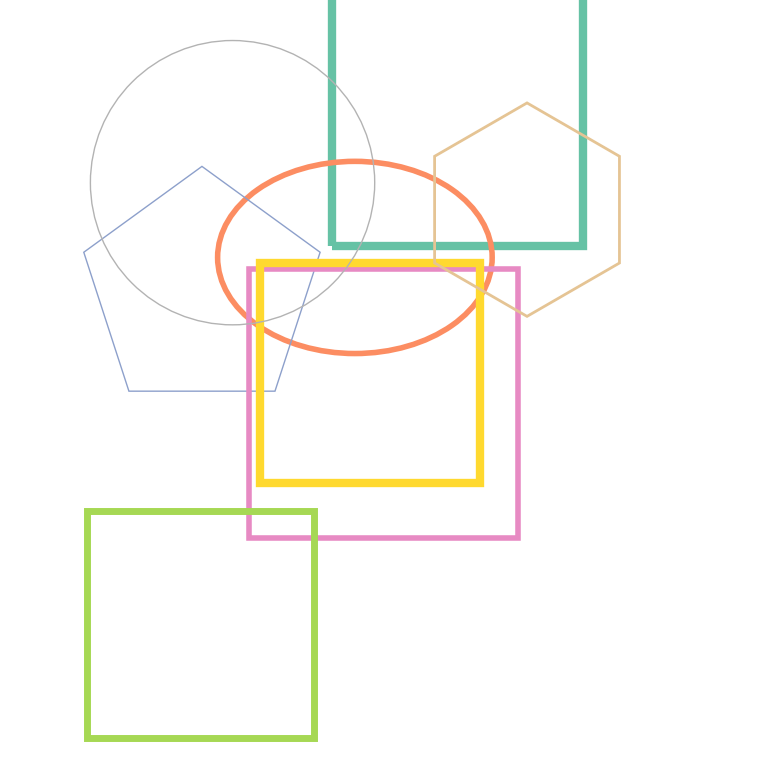[{"shape": "square", "thickness": 3, "radius": 0.81, "center": [0.594, 0.844]}, {"shape": "oval", "thickness": 2, "radius": 0.89, "center": [0.461, 0.666]}, {"shape": "pentagon", "thickness": 0.5, "radius": 0.81, "center": [0.262, 0.623]}, {"shape": "square", "thickness": 2, "radius": 0.87, "center": [0.498, 0.476]}, {"shape": "square", "thickness": 2.5, "radius": 0.74, "center": [0.261, 0.189]}, {"shape": "square", "thickness": 3, "radius": 0.71, "center": [0.48, 0.516]}, {"shape": "hexagon", "thickness": 1, "radius": 0.69, "center": [0.684, 0.728]}, {"shape": "circle", "thickness": 0.5, "radius": 0.92, "center": [0.302, 0.763]}]